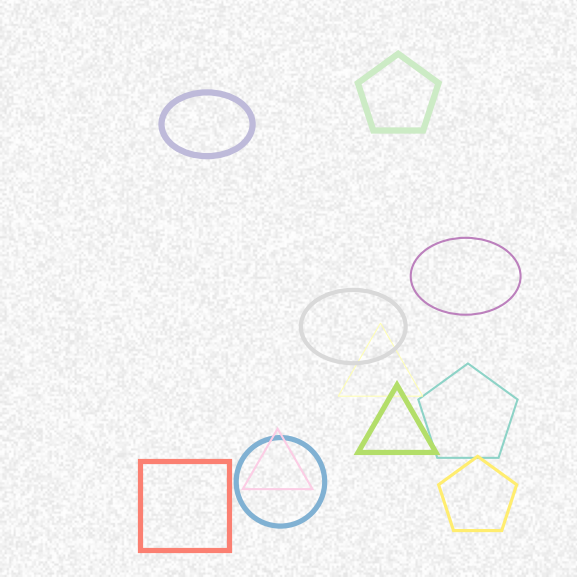[{"shape": "pentagon", "thickness": 1, "radius": 0.45, "center": [0.81, 0.279]}, {"shape": "triangle", "thickness": 0.5, "radius": 0.42, "center": [0.659, 0.355]}, {"shape": "oval", "thickness": 3, "radius": 0.39, "center": [0.359, 0.784]}, {"shape": "square", "thickness": 2.5, "radius": 0.38, "center": [0.319, 0.124]}, {"shape": "circle", "thickness": 2.5, "radius": 0.38, "center": [0.486, 0.165]}, {"shape": "triangle", "thickness": 2.5, "radius": 0.39, "center": [0.687, 0.255]}, {"shape": "triangle", "thickness": 1, "radius": 0.35, "center": [0.481, 0.187]}, {"shape": "oval", "thickness": 2, "radius": 0.45, "center": [0.612, 0.434]}, {"shape": "oval", "thickness": 1, "radius": 0.48, "center": [0.806, 0.521]}, {"shape": "pentagon", "thickness": 3, "radius": 0.37, "center": [0.69, 0.833]}, {"shape": "pentagon", "thickness": 1.5, "radius": 0.36, "center": [0.827, 0.138]}]